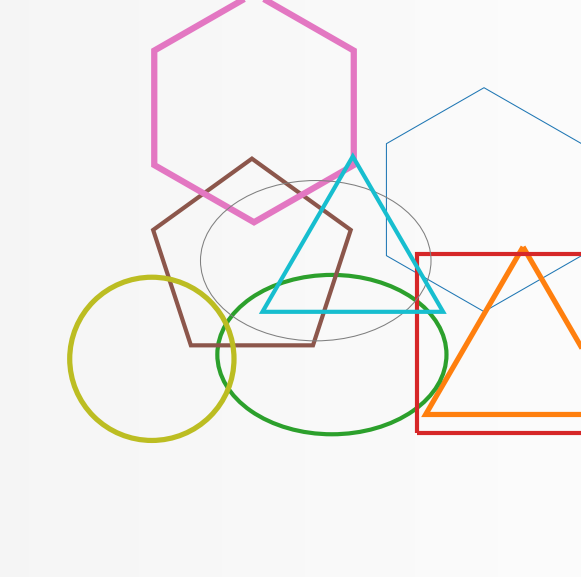[{"shape": "hexagon", "thickness": 0.5, "radius": 0.97, "center": [0.833, 0.653]}, {"shape": "triangle", "thickness": 2.5, "radius": 0.97, "center": [0.9, 0.378]}, {"shape": "oval", "thickness": 2, "radius": 0.99, "center": [0.571, 0.385]}, {"shape": "square", "thickness": 2, "radius": 0.77, "center": [0.872, 0.404]}, {"shape": "pentagon", "thickness": 2, "radius": 0.89, "center": [0.433, 0.546]}, {"shape": "hexagon", "thickness": 3, "radius": 0.99, "center": [0.437, 0.812]}, {"shape": "oval", "thickness": 0.5, "radius": 0.99, "center": [0.543, 0.548]}, {"shape": "circle", "thickness": 2.5, "radius": 0.71, "center": [0.261, 0.378]}, {"shape": "triangle", "thickness": 2, "radius": 0.9, "center": [0.607, 0.549]}]